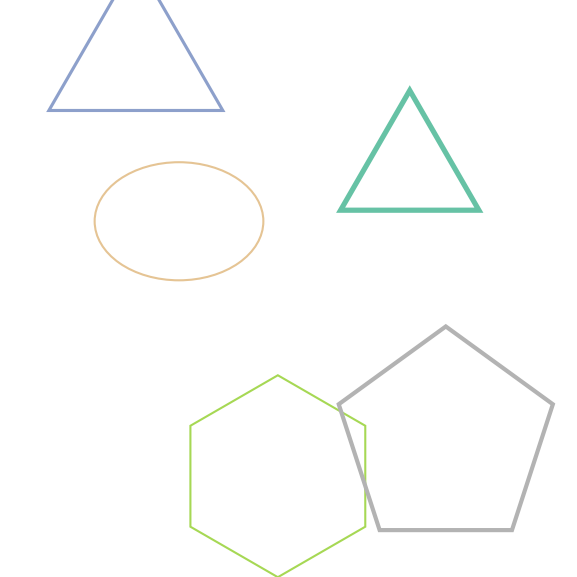[{"shape": "triangle", "thickness": 2.5, "radius": 0.69, "center": [0.71, 0.704]}, {"shape": "triangle", "thickness": 1.5, "radius": 0.87, "center": [0.235, 0.895]}, {"shape": "hexagon", "thickness": 1, "radius": 0.87, "center": [0.481, 0.174]}, {"shape": "oval", "thickness": 1, "radius": 0.73, "center": [0.31, 0.616]}, {"shape": "pentagon", "thickness": 2, "radius": 0.97, "center": [0.772, 0.239]}]